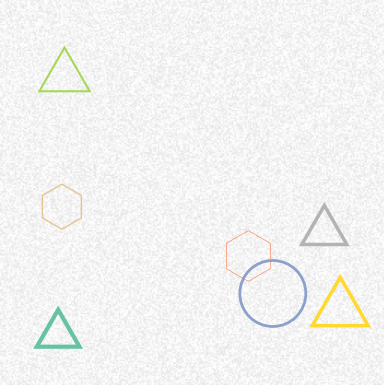[{"shape": "triangle", "thickness": 3, "radius": 0.32, "center": [0.151, 0.131]}, {"shape": "hexagon", "thickness": 0.5, "radius": 0.33, "center": [0.645, 0.335]}, {"shape": "circle", "thickness": 2, "radius": 0.43, "center": [0.709, 0.238]}, {"shape": "triangle", "thickness": 1.5, "radius": 0.38, "center": [0.168, 0.801]}, {"shape": "triangle", "thickness": 2.5, "radius": 0.42, "center": [0.884, 0.196]}, {"shape": "hexagon", "thickness": 1, "radius": 0.29, "center": [0.161, 0.463]}, {"shape": "triangle", "thickness": 2.5, "radius": 0.34, "center": [0.842, 0.399]}]